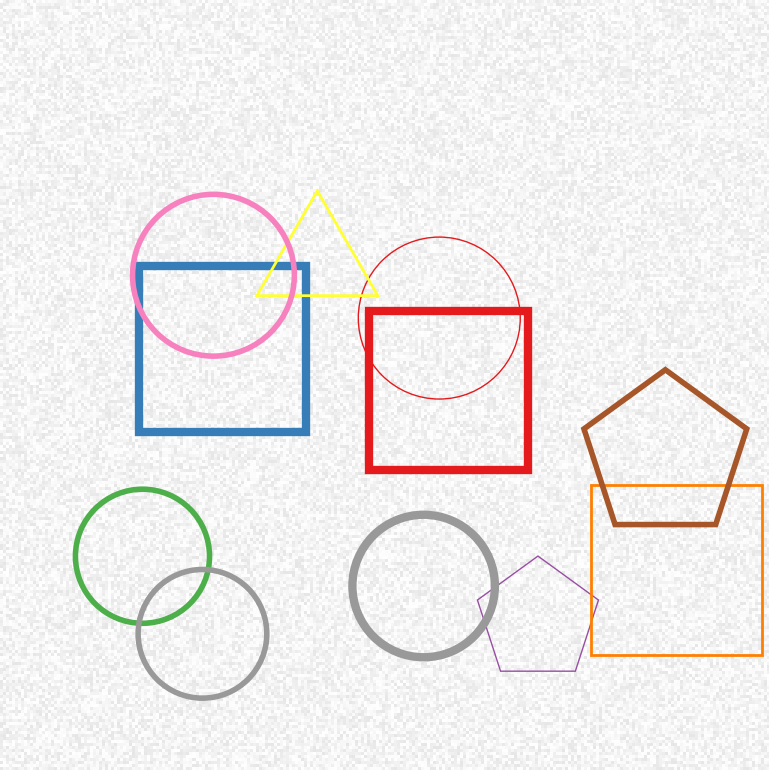[{"shape": "circle", "thickness": 0.5, "radius": 0.53, "center": [0.57, 0.587]}, {"shape": "square", "thickness": 3, "radius": 0.51, "center": [0.583, 0.493]}, {"shape": "square", "thickness": 3, "radius": 0.54, "center": [0.289, 0.547]}, {"shape": "circle", "thickness": 2, "radius": 0.44, "center": [0.185, 0.278]}, {"shape": "pentagon", "thickness": 0.5, "radius": 0.41, "center": [0.699, 0.195]}, {"shape": "square", "thickness": 1, "radius": 0.55, "center": [0.879, 0.26]}, {"shape": "triangle", "thickness": 1, "radius": 0.45, "center": [0.412, 0.661]}, {"shape": "pentagon", "thickness": 2, "radius": 0.56, "center": [0.864, 0.409]}, {"shape": "circle", "thickness": 2, "radius": 0.53, "center": [0.277, 0.643]}, {"shape": "circle", "thickness": 3, "radius": 0.46, "center": [0.55, 0.239]}, {"shape": "circle", "thickness": 2, "radius": 0.42, "center": [0.263, 0.177]}]